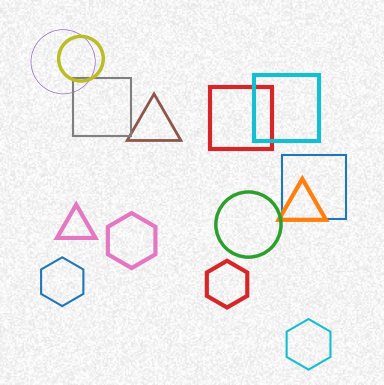[{"shape": "hexagon", "thickness": 1.5, "radius": 0.32, "center": [0.162, 0.268]}, {"shape": "square", "thickness": 1.5, "radius": 0.42, "center": [0.815, 0.514]}, {"shape": "triangle", "thickness": 3, "radius": 0.35, "center": [0.785, 0.464]}, {"shape": "circle", "thickness": 2.5, "radius": 0.42, "center": [0.645, 0.417]}, {"shape": "hexagon", "thickness": 3, "radius": 0.3, "center": [0.59, 0.262]}, {"shape": "square", "thickness": 3, "radius": 0.4, "center": [0.626, 0.693]}, {"shape": "circle", "thickness": 0.5, "radius": 0.42, "center": [0.164, 0.84]}, {"shape": "triangle", "thickness": 2, "radius": 0.4, "center": [0.4, 0.675]}, {"shape": "triangle", "thickness": 3, "radius": 0.29, "center": [0.198, 0.411]}, {"shape": "hexagon", "thickness": 3, "radius": 0.36, "center": [0.342, 0.375]}, {"shape": "square", "thickness": 1.5, "radius": 0.38, "center": [0.264, 0.722]}, {"shape": "circle", "thickness": 2.5, "radius": 0.29, "center": [0.21, 0.848]}, {"shape": "square", "thickness": 3, "radius": 0.43, "center": [0.744, 0.721]}, {"shape": "hexagon", "thickness": 1.5, "radius": 0.33, "center": [0.801, 0.106]}]